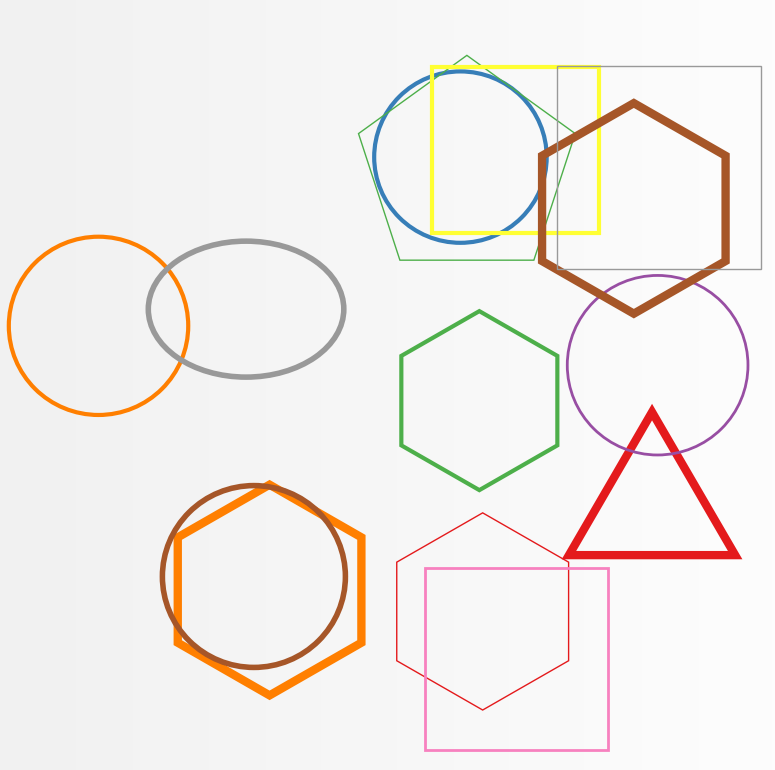[{"shape": "hexagon", "thickness": 0.5, "radius": 0.64, "center": [0.623, 0.206]}, {"shape": "triangle", "thickness": 3, "radius": 0.62, "center": [0.841, 0.341]}, {"shape": "circle", "thickness": 1.5, "radius": 0.56, "center": [0.594, 0.796]}, {"shape": "hexagon", "thickness": 1.5, "radius": 0.58, "center": [0.619, 0.48]}, {"shape": "pentagon", "thickness": 0.5, "radius": 0.74, "center": [0.602, 0.781]}, {"shape": "circle", "thickness": 1, "radius": 0.58, "center": [0.849, 0.526]}, {"shape": "hexagon", "thickness": 3, "radius": 0.68, "center": [0.348, 0.234]}, {"shape": "circle", "thickness": 1.5, "radius": 0.58, "center": [0.127, 0.577]}, {"shape": "square", "thickness": 1.5, "radius": 0.54, "center": [0.665, 0.806]}, {"shape": "circle", "thickness": 2, "radius": 0.59, "center": [0.328, 0.251]}, {"shape": "hexagon", "thickness": 3, "radius": 0.68, "center": [0.818, 0.729]}, {"shape": "square", "thickness": 1, "radius": 0.59, "center": [0.666, 0.144]}, {"shape": "oval", "thickness": 2, "radius": 0.63, "center": [0.317, 0.599]}, {"shape": "square", "thickness": 0.5, "radius": 0.66, "center": [0.85, 0.782]}]